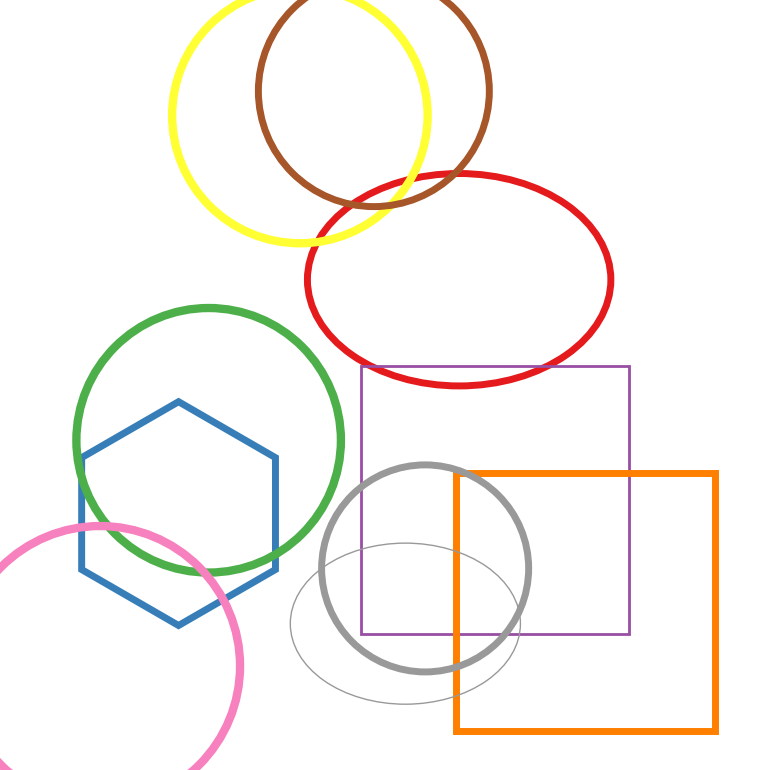[{"shape": "oval", "thickness": 2.5, "radius": 0.99, "center": [0.596, 0.637]}, {"shape": "hexagon", "thickness": 2.5, "radius": 0.73, "center": [0.232, 0.333]}, {"shape": "circle", "thickness": 3, "radius": 0.86, "center": [0.271, 0.428]}, {"shape": "square", "thickness": 1, "radius": 0.87, "center": [0.642, 0.351]}, {"shape": "square", "thickness": 2.5, "radius": 0.84, "center": [0.76, 0.218]}, {"shape": "circle", "thickness": 3, "radius": 0.83, "center": [0.389, 0.85]}, {"shape": "circle", "thickness": 2.5, "radius": 0.75, "center": [0.486, 0.882]}, {"shape": "circle", "thickness": 3, "radius": 0.91, "center": [0.13, 0.135]}, {"shape": "circle", "thickness": 2.5, "radius": 0.67, "center": [0.552, 0.262]}, {"shape": "oval", "thickness": 0.5, "radius": 0.75, "center": [0.526, 0.19]}]